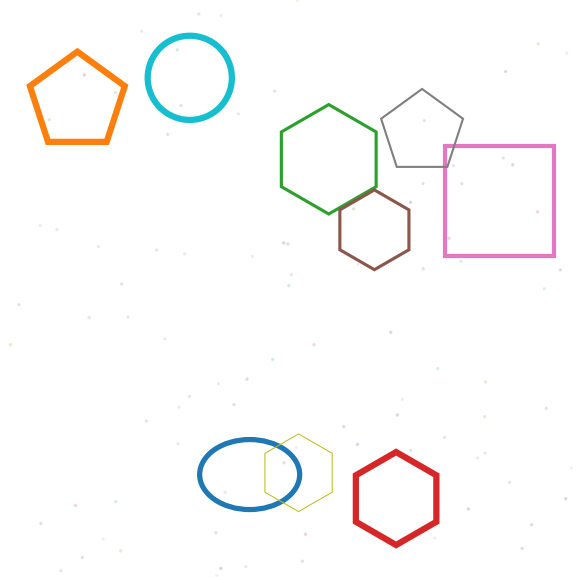[{"shape": "oval", "thickness": 2.5, "radius": 0.43, "center": [0.432, 0.177]}, {"shape": "pentagon", "thickness": 3, "radius": 0.43, "center": [0.134, 0.823]}, {"shape": "hexagon", "thickness": 1.5, "radius": 0.47, "center": [0.569, 0.723]}, {"shape": "hexagon", "thickness": 3, "radius": 0.4, "center": [0.686, 0.136]}, {"shape": "hexagon", "thickness": 1.5, "radius": 0.35, "center": [0.648, 0.601]}, {"shape": "square", "thickness": 2, "radius": 0.47, "center": [0.865, 0.651]}, {"shape": "pentagon", "thickness": 1, "radius": 0.37, "center": [0.731, 0.77]}, {"shape": "hexagon", "thickness": 0.5, "radius": 0.34, "center": [0.517, 0.181]}, {"shape": "circle", "thickness": 3, "radius": 0.36, "center": [0.329, 0.864]}]